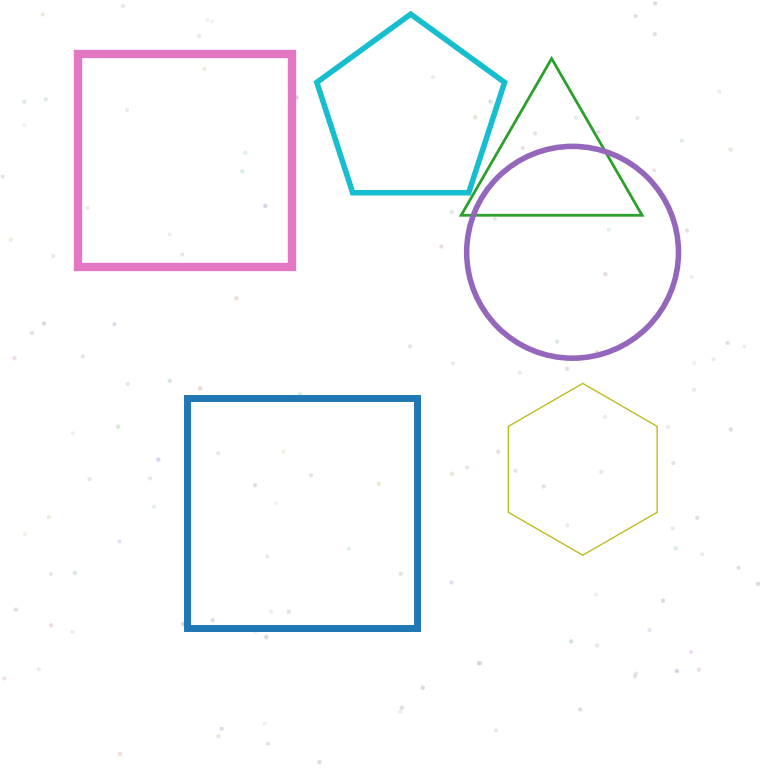[{"shape": "square", "thickness": 2.5, "radius": 0.75, "center": [0.393, 0.334]}, {"shape": "triangle", "thickness": 1, "radius": 0.68, "center": [0.716, 0.788]}, {"shape": "circle", "thickness": 2, "radius": 0.69, "center": [0.744, 0.672]}, {"shape": "square", "thickness": 3, "radius": 0.69, "center": [0.24, 0.791]}, {"shape": "hexagon", "thickness": 0.5, "radius": 0.56, "center": [0.757, 0.39]}, {"shape": "pentagon", "thickness": 2, "radius": 0.64, "center": [0.533, 0.853]}]